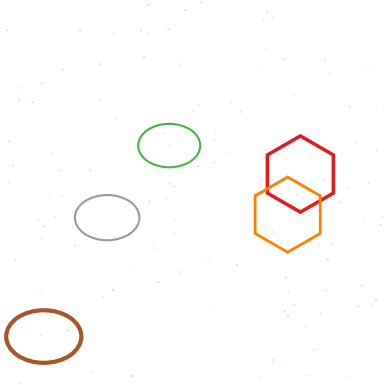[{"shape": "hexagon", "thickness": 2.5, "radius": 0.49, "center": [0.78, 0.548]}, {"shape": "oval", "thickness": 1.5, "radius": 0.4, "center": [0.44, 0.622]}, {"shape": "hexagon", "thickness": 2, "radius": 0.49, "center": [0.747, 0.442]}, {"shape": "oval", "thickness": 3, "radius": 0.49, "center": [0.114, 0.126]}, {"shape": "oval", "thickness": 1.5, "radius": 0.42, "center": [0.278, 0.435]}]